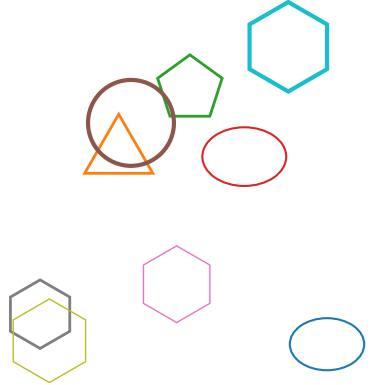[{"shape": "oval", "thickness": 1.5, "radius": 0.48, "center": [0.849, 0.106]}, {"shape": "triangle", "thickness": 2, "radius": 0.51, "center": [0.308, 0.601]}, {"shape": "pentagon", "thickness": 2, "radius": 0.44, "center": [0.493, 0.769]}, {"shape": "oval", "thickness": 1.5, "radius": 0.54, "center": [0.635, 0.593]}, {"shape": "circle", "thickness": 3, "radius": 0.56, "center": [0.34, 0.681]}, {"shape": "hexagon", "thickness": 1, "radius": 0.5, "center": [0.459, 0.262]}, {"shape": "hexagon", "thickness": 2, "radius": 0.44, "center": [0.104, 0.184]}, {"shape": "hexagon", "thickness": 1, "radius": 0.54, "center": [0.128, 0.115]}, {"shape": "hexagon", "thickness": 3, "radius": 0.58, "center": [0.749, 0.879]}]